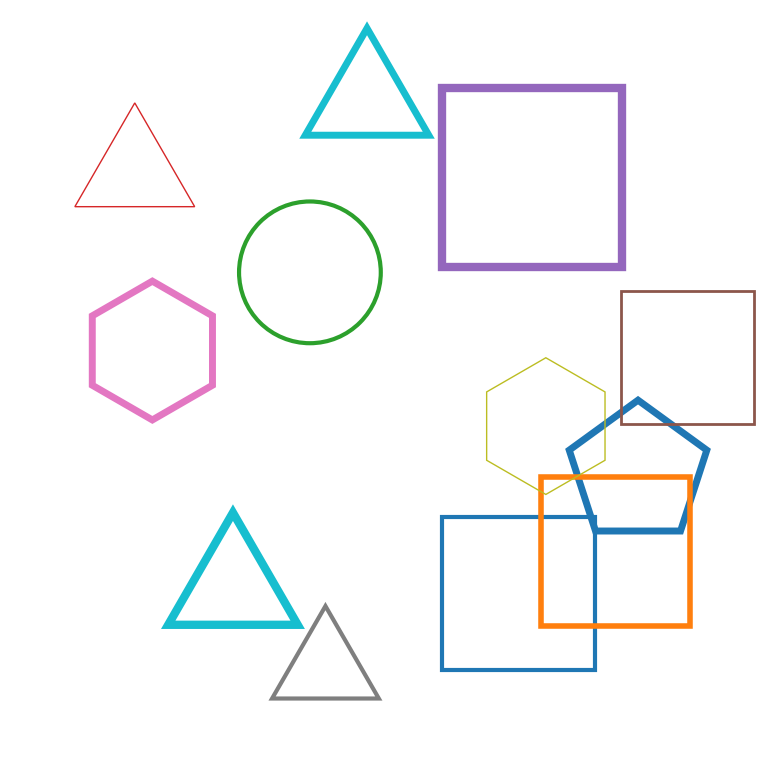[{"shape": "pentagon", "thickness": 2.5, "radius": 0.47, "center": [0.829, 0.386]}, {"shape": "square", "thickness": 1.5, "radius": 0.49, "center": [0.673, 0.229]}, {"shape": "square", "thickness": 2, "radius": 0.48, "center": [0.799, 0.284]}, {"shape": "circle", "thickness": 1.5, "radius": 0.46, "center": [0.402, 0.646]}, {"shape": "triangle", "thickness": 0.5, "radius": 0.45, "center": [0.175, 0.776]}, {"shape": "square", "thickness": 3, "radius": 0.58, "center": [0.691, 0.77]}, {"shape": "square", "thickness": 1, "radius": 0.43, "center": [0.893, 0.536]}, {"shape": "hexagon", "thickness": 2.5, "radius": 0.45, "center": [0.198, 0.545]}, {"shape": "triangle", "thickness": 1.5, "radius": 0.4, "center": [0.423, 0.133]}, {"shape": "hexagon", "thickness": 0.5, "radius": 0.44, "center": [0.709, 0.447]}, {"shape": "triangle", "thickness": 3, "radius": 0.49, "center": [0.303, 0.237]}, {"shape": "triangle", "thickness": 2.5, "radius": 0.46, "center": [0.477, 0.871]}]